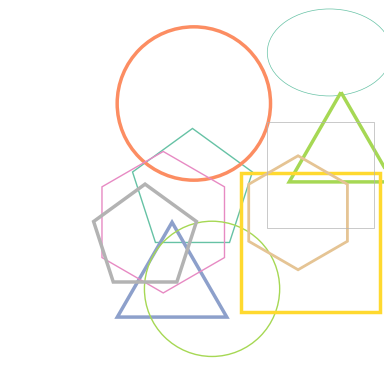[{"shape": "oval", "thickness": 0.5, "radius": 0.81, "center": [0.856, 0.864]}, {"shape": "pentagon", "thickness": 1, "radius": 0.82, "center": [0.5, 0.503]}, {"shape": "circle", "thickness": 2.5, "radius": 1.0, "center": [0.503, 0.731]}, {"shape": "triangle", "thickness": 2.5, "radius": 0.82, "center": [0.447, 0.258]}, {"shape": "hexagon", "thickness": 1, "radius": 0.92, "center": [0.424, 0.423]}, {"shape": "circle", "thickness": 1, "radius": 0.88, "center": [0.551, 0.25]}, {"shape": "triangle", "thickness": 2.5, "radius": 0.78, "center": [0.886, 0.605]}, {"shape": "square", "thickness": 2.5, "radius": 0.9, "center": [0.806, 0.371]}, {"shape": "hexagon", "thickness": 2, "radius": 0.74, "center": [0.774, 0.447]}, {"shape": "pentagon", "thickness": 2.5, "radius": 0.7, "center": [0.377, 0.381]}, {"shape": "square", "thickness": 0.5, "radius": 0.69, "center": [0.832, 0.545]}]